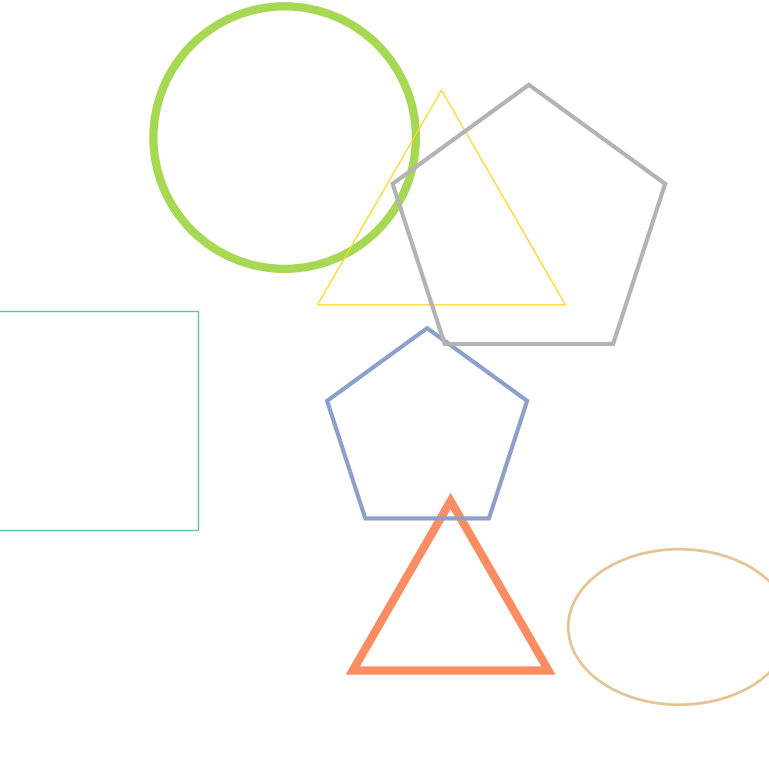[{"shape": "square", "thickness": 0.5, "radius": 0.71, "center": [0.115, 0.454]}, {"shape": "triangle", "thickness": 3, "radius": 0.73, "center": [0.585, 0.203]}, {"shape": "pentagon", "thickness": 1.5, "radius": 0.68, "center": [0.555, 0.437]}, {"shape": "circle", "thickness": 3, "radius": 0.85, "center": [0.37, 0.821]}, {"shape": "triangle", "thickness": 0.5, "radius": 0.93, "center": [0.573, 0.697]}, {"shape": "oval", "thickness": 1, "radius": 0.72, "center": [0.882, 0.186]}, {"shape": "pentagon", "thickness": 1.5, "radius": 0.93, "center": [0.687, 0.704]}]